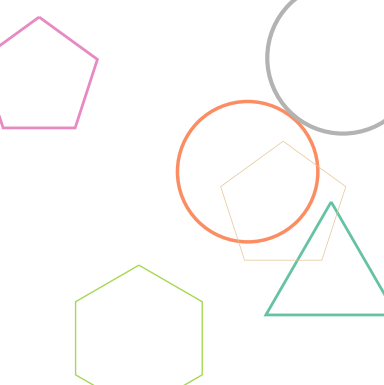[{"shape": "triangle", "thickness": 2, "radius": 0.98, "center": [0.86, 0.28]}, {"shape": "circle", "thickness": 2.5, "radius": 0.91, "center": [0.643, 0.554]}, {"shape": "pentagon", "thickness": 2, "radius": 0.8, "center": [0.102, 0.797]}, {"shape": "hexagon", "thickness": 1, "radius": 0.95, "center": [0.361, 0.121]}, {"shape": "pentagon", "thickness": 0.5, "radius": 0.85, "center": [0.736, 0.462]}, {"shape": "circle", "thickness": 3, "radius": 0.98, "center": [0.891, 0.85]}]